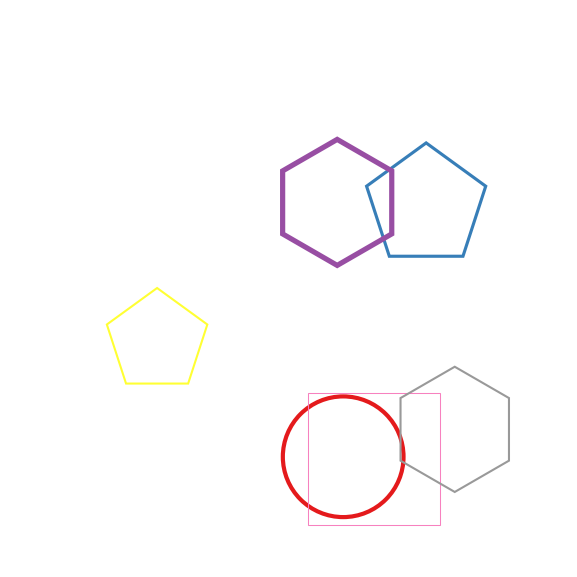[{"shape": "circle", "thickness": 2, "radius": 0.52, "center": [0.594, 0.208]}, {"shape": "pentagon", "thickness": 1.5, "radius": 0.54, "center": [0.738, 0.643]}, {"shape": "hexagon", "thickness": 2.5, "radius": 0.55, "center": [0.584, 0.649]}, {"shape": "pentagon", "thickness": 1, "radius": 0.46, "center": [0.272, 0.409]}, {"shape": "square", "thickness": 0.5, "radius": 0.57, "center": [0.647, 0.204]}, {"shape": "hexagon", "thickness": 1, "radius": 0.54, "center": [0.787, 0.256]}]